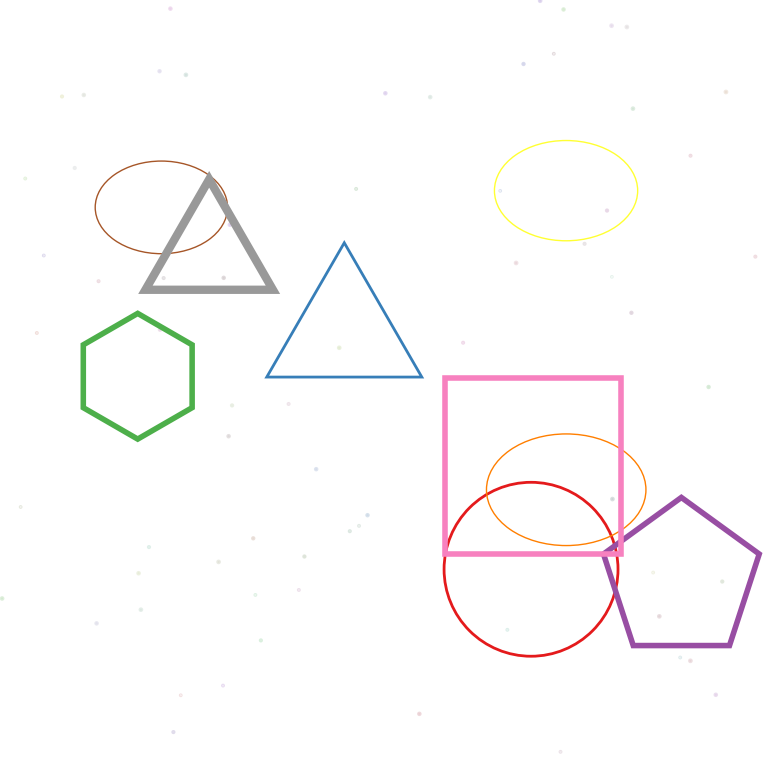[{"shape": "circle", "thickness": 1, "radius": 0.56, "center": [0.69, 0.261]}, {"shape": "triangle", "thickness": 1, "radius": 0.58, "center": [0.447, 0.568]}, {"shape": "hexagon", "thickness": 2, "radius": 0.41, "center": [0.179, 0.511]}, {"shape": "pentagon", "thickness": 2, "radius": 0.53, "center": [0.885, 0.248]}, {"shape": "oval", "thickness": 0.5, "radius": 0.52, "center": [0.735, 0.364]}, {"shape": "oval", "thickness": 0.5, "radius": 0.47, "center": [0.735, 0.752]}, {"shape": "oval", "thickness": 0.5, "radius": 0.43, "center": [0.21, 0.731]}, {"shape": "square", "thickness": 2, "radius": 0.57, "center": [0.692, 0.395]}, {"shape": "triangle", "thickness": 3, "radius": 0.48, "center": [0.272, 0.671]}]